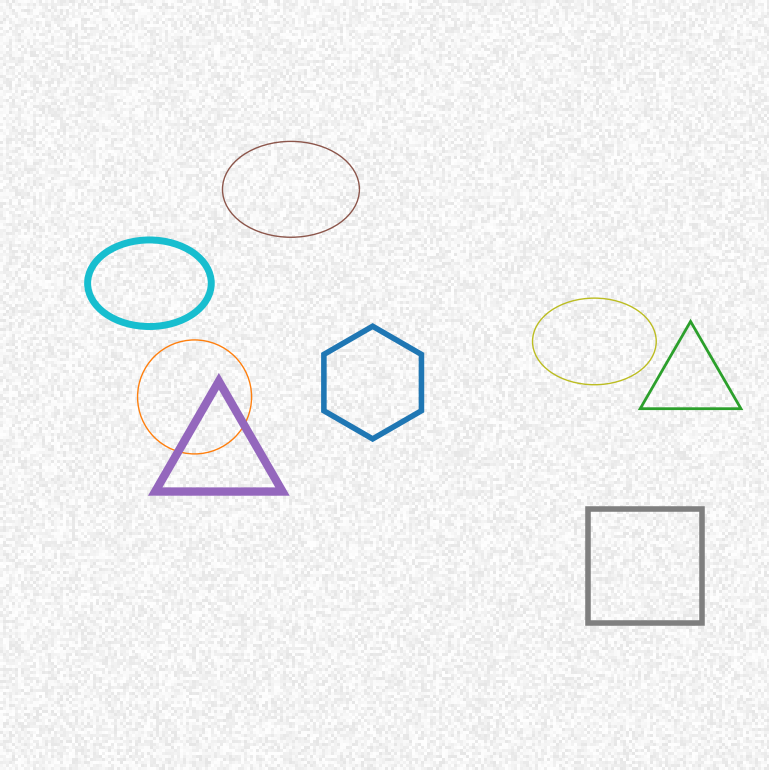[{"shape": "hexagon", "thickness": 2, "radius": 0.37, "center": [0.484, 0.503]}, {"shape": "circle", "thickness": 0.5, "radius": 0.37, "center": [0.253, 0.485]}, {"shape": "triangle", "thickness": 1, "radius": 0.38, "center": [0.897, 0.507]}, {"shape": "triangle", "thickness": 3, "radius": 0.48, "center": [0.284, 0.409]}, {"shape": "oval", "thickness": 0.5, "radius": 0.44, "center": [0.378, 0.754]}, {"shape": "square", "thickness": 2, "radius": 0.37, "center": [0.838, 0.265]}, {"shape": "oval", "thickness": 0.5, "radius": 0.4, "center": [0.772, 0.557]}, {"shape": "oval", "thickness": 2.5, "radius": 0.4, "center": [0.194, 0.632]}]